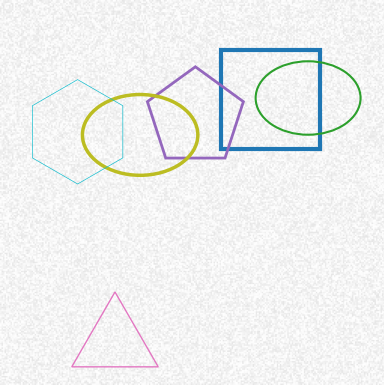[{"shape": "square", "thickness": 3, "radius": 0.64, "center": [0.703, 0.741]}, {"shape": "oval", "thickness": 1.5, "radius": 0.68, "center": [0.8, 0.745]}, {"shape": "pentagon", "thickness": 2, "radius": 0.66, "center": [0.507, 0.695]}, {"shape": "triangle", "thickness": 1, "radius": 0.65, "center": [0.299, 0.112]}, {"shape": "oval", "thickness": 2.5, "radius": 0.75, "center": [0.364, 0.65]}, {"shape": "hexagon", "thickness": 0.5, "radius": 0.68, "center": [0.202, 0.658]}]